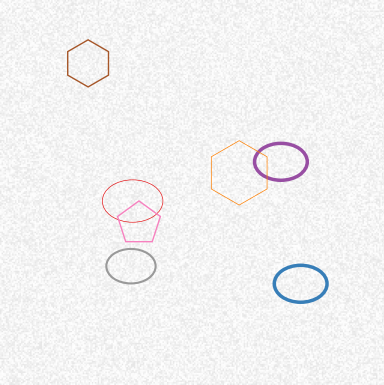[{"shape": "oval", "thickness": 0.5, "radius": 0.39, "center": [0.344, 0.478]}, {"shape": "oval", "thickness": 2.5, "radius": 0.34, "center": [0.781, 0.263]}, {"shape": "oval", "thickness": 2.5, "radius": 0.34, "center": [0.73, 0.58]}, {"shape": "hexagon", "thickness": 0.5, "radius": 0.42, "center": [0.621, 0.551]}, {"shape": "hexagon", "thickness": 1, "radius": 0.31, "center": [0.229, 0.835]}, {"shape": "pentagon", "thickness": 1, "radius": 0.29, "center": [0.361, 0.42]}, {"shape": "oval", "thickness": 1.5, "radius": 0.32, "center": [0.34, 0.309]}]